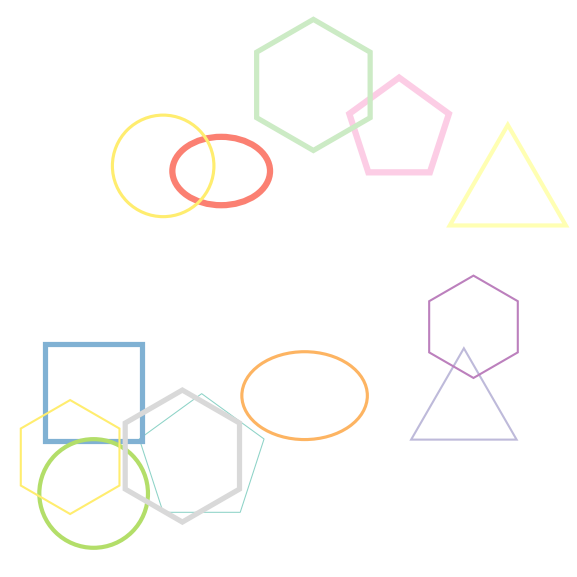[{"shape": "pentagon", "thickness": 0.5, "radius": 0.57, "center": [0.349, 0.204]}, {"shape": "triangle", "thickness": 2, "radius": 0.58, "center": [0.879, 0.667]}, {"shape": "triangle", "thickness": 1, "radius": 0.53, "center": [0.803, 0.291]}, {"shape": "oval", "thickness": 3, "radius": 0.42, "center": [0.383, 0.703]}, {"shape": "square", "thickness": 2.5, "radius": 0.42, "center": [0.162, 0.32]}, {"shape": "oval", "thickness": 1.5, "radius": 0.54, "center": [0.527, 0.314]}, {"shape": "circle", "thickness": 2, "radius": 0.47, "center": [0.162, 0.145]}, {"shape": "pentagon", "thickness": 3, "radius": 0.45, "center": [0.691, 0.774]}, {"shape": "hexagon", "thickness": 2.5, "radius": 0.57, "center": [0.316, 0.209]}, {"shape": "hexagon", "thickness": 1, "radius": 0.44, "center": [0.82, 0.433]}, {"shape": "hexagon", "thickness": 2.5, "radius": 0.57, "center": [0.543, 0.852]}, {"shape": "circle", "thickness": 1.5, "radius": 0.44, "center": [0.283, 0.712]}, {"shape": "hexagon", "thickness": 1, "radius": 0.49, "center": [0.121, 0.208]}]